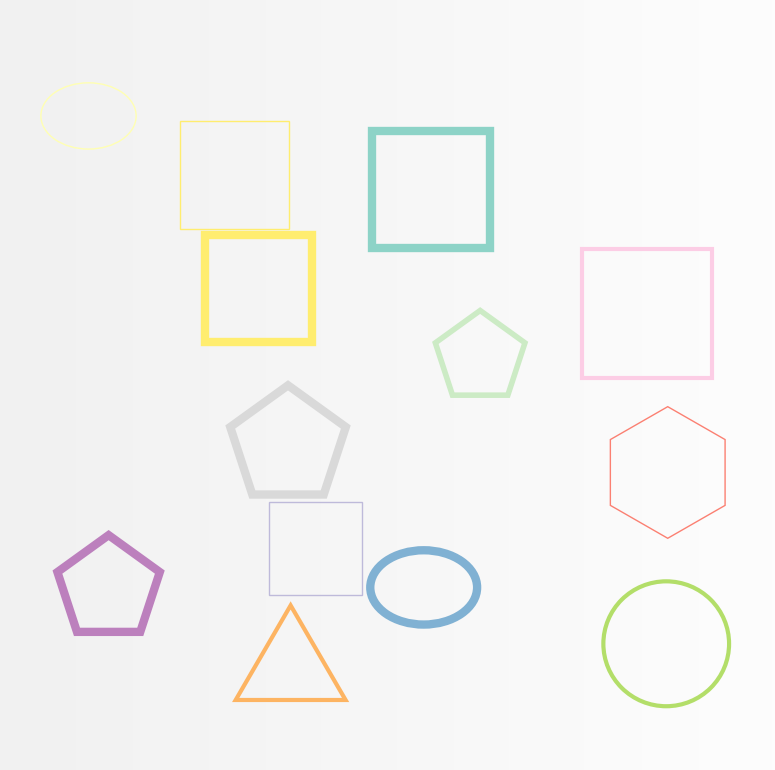[{"shape": "square", "thickness": 3, "radius": 0.38, "center": [0.556, 0.754]}, {"shape": "oval", "thickness": 0.5, "radius": 0.31, "center": [0.114, 0.849]}, {"shape": "square", "thickness": 0.5, "radius": 0.3, "center": [0.407, 0.288]}, {"shape": "hexagon", "thickness": 0.5, "radius": 0.43, "center": [0.862, 0.386]}, {"shape": "oval", "thickness": 3, "radius": 0.34, "center": [0.547, 0.237]}, {"shape": "triangle", "thickness": 1.5, "radius": 0.41, "center": [0.375, 0.132]}, {"shape": "circle", "thickness": 1.5, "radius": 0.41, "center": [0.86, 0.164]}, {"shape": "square", "thickness": 1.5, "radius": 0.42, "center": [0.835, 0.592]}, {"shape": "pentagon", "thickness": 3, "radius": 0.39, "center": [0.372, 0.421]}, {"shape": "pentagon", "thickness": 3, "radius": 0.35, "center": [0.14, 0.236]}, {"shape": "pentagon", "thickness": 2, "radius": 0.3, "center": [0.62, 0.536]}, {"shape": "square", "thickness": 3, "radius": 0.35, "center": [0.333, 0.625]}, {"shape": "square", "thickness": 0.5, "radius": 0.35, "center": [0.302, 0.773]}]